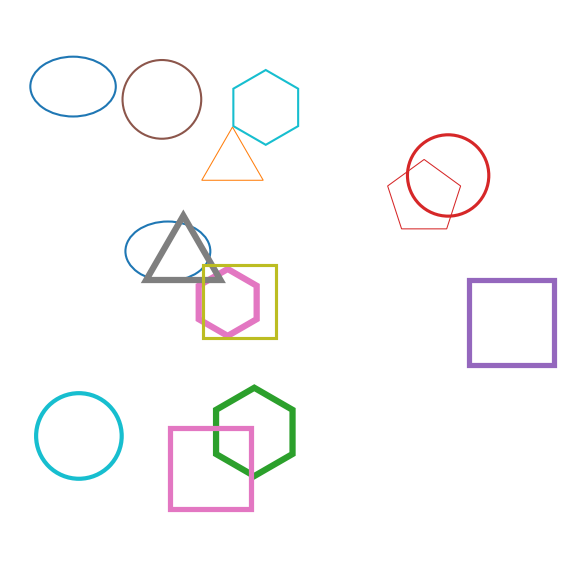[{"shape": "oval", "thickness": 1, "radius": 0.37, "center": [0.291, 0.564]}, {"shape": "oval", "thickness": 1, "radius": 0.37, "center": [0.127, 0.849]}, {"shape": "triangle", "thickness": 0.5, "radius": 0.31, "center": [0.403, 0.718]}, {"shape": "hexagon", "thickness": 3, "radius": 0.38, "center": [0.44, 0.251]}, {"shape": "circle", "thickness": 1.5, "radius": 0.35, "center": [0.776, 0.695]}, {"shape": "pentagon", "thickness": 0.5, "radius": 0.33, "center": [0.734, 0.657]}, {"shape": "square", "thickness": 2.5, "radius": 0.37, "center": [0.885, 0.44]}, {"shape": "circle", "thickness": 1, "radius": 0.34, "center": [0.28, 0.827]}, {"shape": "square", "thickness": 2.5, "radius": 0.35, "center": [0.364, 0.188]}, {"shape": "hexagon", "thickness": 3, "radius": 0.29, "center": [0.394, 0.475]}, {"shape": "triangle", "thickness": 3, "radius": 0.37, "center": [0.317, 0.551]}, {"shape": "square", "thickness": 1.5, "radius": 0.31, "center": [0.415, 0.477]}, {"shape": "circle", "thickness": 2, "radius": 0.37, "center": [0.137, 0.244]}, {"shape": "hexagon", "thickness": 1, "radius": 0.32, "center": [0.46, 0.813]}]